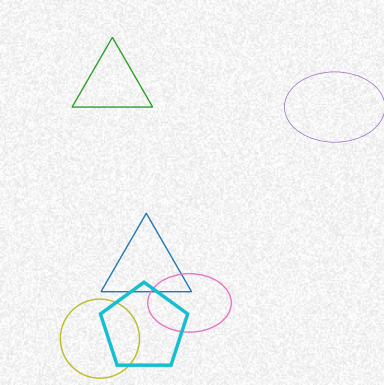[{"shape": "triangle", "thickness": 1, "radius": 0.68, "center": [0.38, 0.31]}, {"shape": "triangle", "thickness": 1, "radius": 0.6, "center": [0.292, 0.782]}, {"shape": "oval", "thickness": 0.5, "radius": 0.65, "center": [0.869, 0.722]}, {"shape": "oval", "thickness": 1, "radius": 0.54, "center": [0.492, 0.213]}, {"shape": "circle", "thickness": 1, "radius": 0.51, "center": [0.26, 0.12]}, {"shape": "pentagon", "thickness": 2.5, "radius": 0.6, "center": [0.374, 0.148]}]